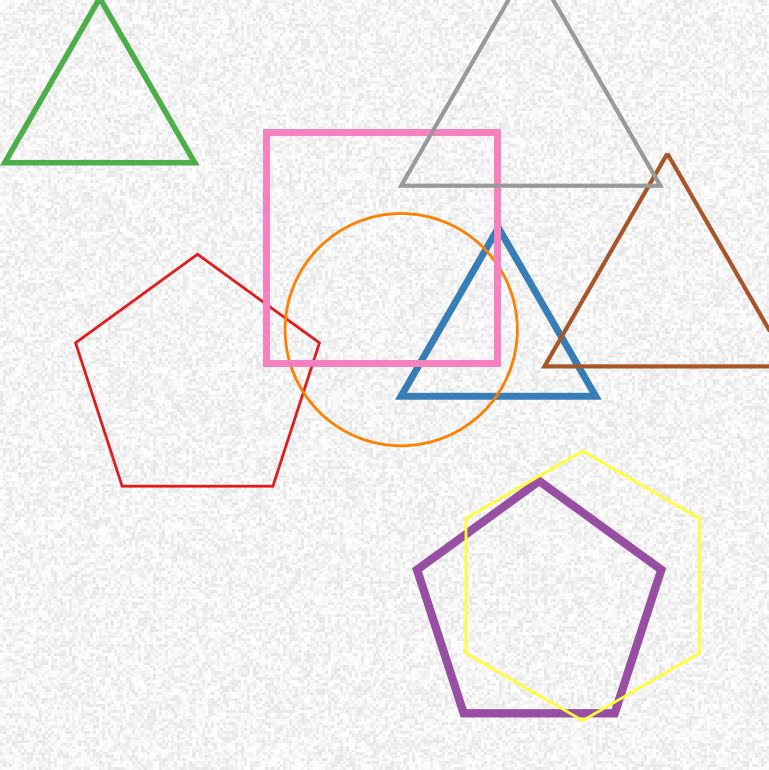[{"shape": "pentagon", "thickness": 1, "radius": 0.83, "center": [0.257, 0.503]}, {"shape": "triangle", "thickness": 2.5, "radius": 0.73, "center": [0.647, 0.558]}, {"shape": "triangle", "thickness": 2, "radius": 0.71, "center": [0.13, 0.86]}, {"shape": "pentagon", "thickness": 3, "radius": 0.83, "center": [0.7, 0.209]}, {"shape": "circle", "thickness": 1, "radius": 0.75, "center": [0.521, 0.572]}, {"shape": "hexagon", "thickness": 1, "radius": 0.88, "center": [0.757, 0.239]}, {"shape": "triangle", "thickness": 1.5, "radius": 0.92, "center": [0.867, 0.616]}, {"shape": "square", "thickness": 2.5, "radius": 0.75, "center": [0.495, 0.678]}, {"shape": "triangle", "thickness": 1.5, "radius": 0.97, "center": [0.689, 0.856]}]